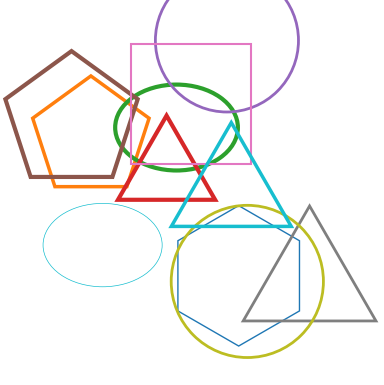[{"shape": "hexagon", "thickness": 1, "radius": 0.91, "center": [0.62, 0.284]}, {"shape": "pentagon", "thickness": 2.5, "radius": 0.79, "center": [0.236, 0.644]}, {"shape": "oval", "thickness": 3, "radius": 0.8, "center": [0.459, 0.669]}, {"shape": "triangle", "thickness": 3, "radius": 0.73, "center": [0.433, 0.554]}, {"shape": "circle", "thickness": 2, "radius": 0.93, "center": [0.589, 0.895]}, {"shape": "pentagon", "thickness": 3, "radius": 0.9, "center": [0.186, 0.687]}, {"shape": "square", "thickness": 1.5, "radius": 0.78, "center": [0.496, 0.73]}, {"shape": "triangle", "thickness": 2, "radius": 1.0, "center": [0.804, 0.266]}, {"shape": "circle", "thickness": 2, "radius": 0.99, "center": [0.642, 0.269]}, {"shape": "oval", "thickness": 0.5, "radius": 0.77, "center": [0.267, 0.363]}, {"shape": "triangle", "thickness": 2.5, "radius": 0.9, "center": [0.601, 0.502]}]